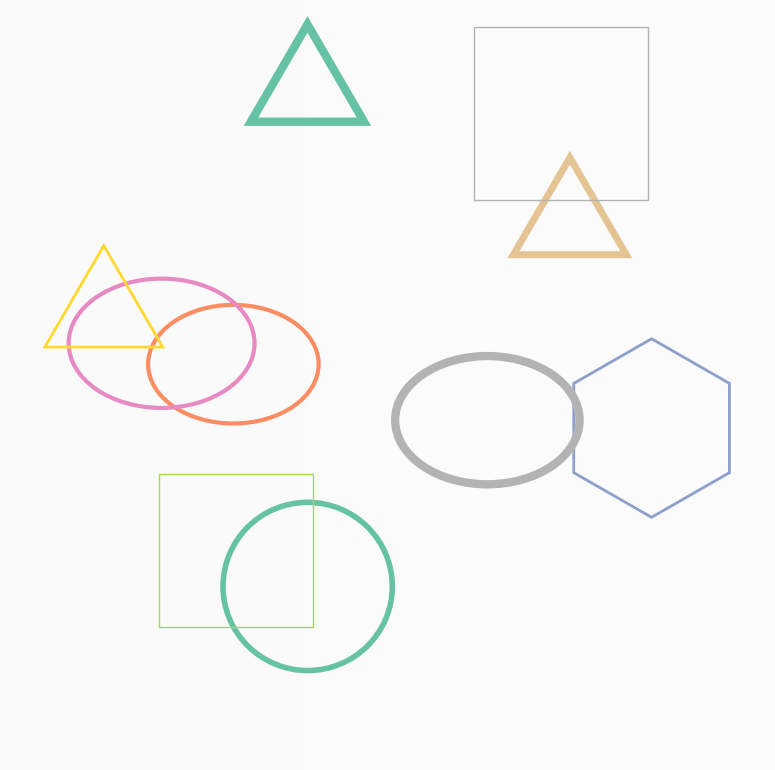[{"shape": "circle", "thickness": 2, "radius": 0.55, "center": [0.397, 0.238]}, {"shape": "triangle", "thickness": 3, "radius": 0.42, "center": [0.397, 0.884]}, {"shape": "oval", "thickness": 1.5, "radius": 0.55, "center": [0.301, 0.527]}, {"shape": "hexagon", "thickness": 1, "radius": 0.58, "center": [0.841, 0.444]}, {"shape": "oval", "thickness": 1.5, "radius": 0.6, "center": [0.209, 0.554]}, {"shape": "square", "thickness": 0.5, "radius": 0.5, "center": [0.305, 0.285]}, {"shape": "triangle", "thickness": 1, "radius": 0.44, "center": [0.134, 0.593]}, {"shape": "triangle", "thickness": 2.5, "radius": 0.42, "center": [0.735, 0.711]}, {"shape": "square", "thickness": 0.5, "radius": 0.56, "center": [0.724, 0.853]}, {"shape": "oval", "thickness": 3, "radius": 0.59, "center": [0.629, 0.454]}]